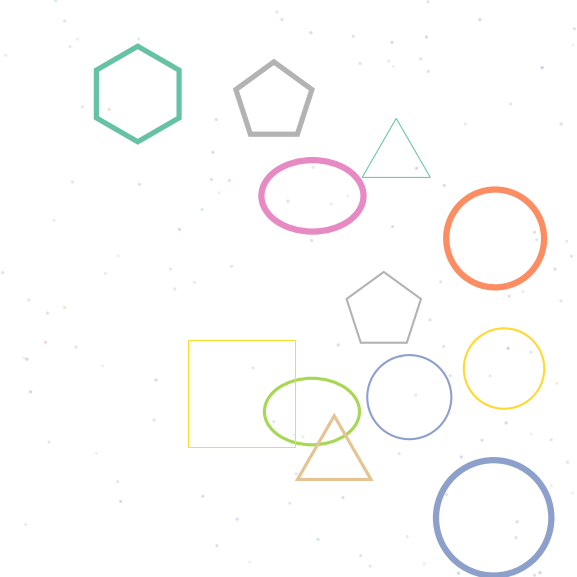[{"shape": "triangle", "thickness": 0.5, "radius": 0.34, "center": [0.686, 0.726]}, {"shape": "hexagon", "thickness": 2.5, "radius": 0.41, "center": [0.238, 0.836]}, {"shape": "circle", "thickness": 3, "radius": 0.42, "center": [0.857, 0.586]}, {"shape": "circle", "thickness": 3, "radius": 0.5, "center": [0.855, 0.102]}, {"shape": "circle", "thickness": 1, "radius": 0.36, "center": [0.709, 0.311]}, {"shape": "oval", "thickness": 3, "radius": 0.44, "center": [0.541, 0.66]}, {"shape": "oval", "thickness": 1.5, "radius": 0.41, "center": [0.54, 0.287]}, {"shape": "circle", "thickness": 1, "radius": 0.35, "center": [0.873, 0.361]}, {"shape": "square", "thickness": 0.5, "radius": 0.46, "center": [0.418, 0.318]}, {"shape": "triangle", "thickness": 1.5, "radius": 0.37, "center": [0.579, 0.206]}, {"shape": "pentagon", "thickness": 1, "radius": 0.34, "center": [0.665, 0.46]}, {"shape": "pentagon", "thickness": 2.5, "radius": 0.35, "center": [0.474, 0.823]}]